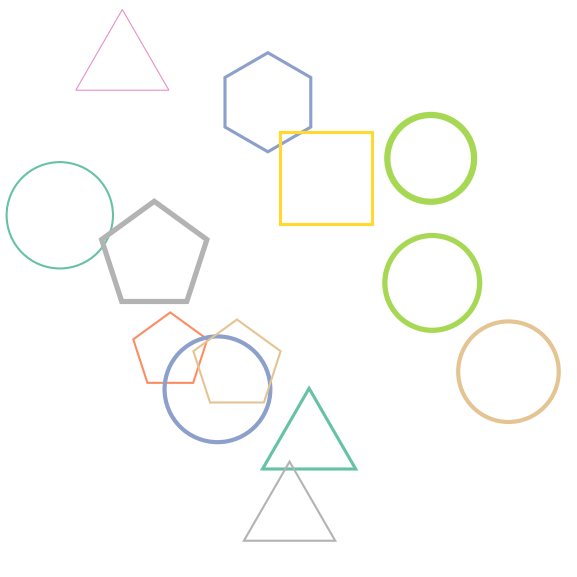[{"shape": "triangle", "thickness": 1.5, "radius": 0.47, "center": [0.535, 0.234]}, {"shape": "circle", "thickness": 1, "radius": 0.46, "center": [0.104, 0.626]}, {"shape": "pentagon", "thickness": 1, "radius": 0.34, "center": [0.295, 0.391]}, {"shape": "circle", "thickness": 2, "radius": 0.46, "center": [0.377, 0.325]}, {"shape": "hexagon", "thickness": 1.5, "radius": 0.43, "center": [0.464, 0.822]}, {"shape": "triangle", "thickness": 0.5, "radius": 0.47, "center": [0.212, 0.889]}, {"shape": "circle", "thickness": 3, "radius": 0.38, "center": [0.746, 0.725]}, {"shape": "circle", "thickness": 2.5, "radius": 0.41, "center": [0.748, 0.509]}, {"shape": "square", "thickness": 1.5, "radius": 0.4, "center": [0.564, 0.691]}, {"shape": "circle", "thickness": 2, "radius": 0.44, "center": [0.88, 0.355]}, {"shape": "pentagon", "thickness": 1, "radius": 0.4, "center": [0.41, 0.366]}, {"shape": "triangle", "thickness": 1, "radius": 0.46, "center": [0.501, 0.108]}, {"shape": "pentagon", "thickness": 2.5, "radius": 0.48, "center": [0.267, 0.555]}]